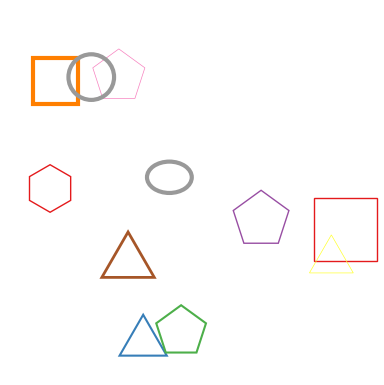[{"shape": "square", "thickness": 1, "radius": 0.41, "center": [0.898, 0.404]}, {"shape": "hexagon", "thickness": 1, "radius": 0.31, "center": [0.13, 0.51]}, {"shape": "triangle", "thickness": 1.5, "radius": 0.35, "center": [0.372, 0.112]}, {"shape": "pentagon", "thickness": 1.5, "radius": 0.34, "center": [0.47, 0.139]}, {"shape": "pentagon", "thickness": 1, "radius": 0.38, "center": [0.678, 0.43]}, {"shape": "square", "thickness": 3, "radius": 0.29, "center": [0.145, 0.79]}, {"shape": "triangle", "thickness": 0.5, "radius": 0.33, "center": [0.861, 0.324]}, {"shape": "triangle", "thickness": 2, "radius": 0.39, "center": [0.333, 0.319]}, {"shape": "pentagon", "thickness": 0.5, "radius": 0.36, "center": [0.309, 0.802]}, {"shape": "circle", "thickness": 3, "radius": 0.3, "center": [0.237, 0.8]}, {"shape": "oval", "thickness": 3, "radius": 0.29, "center": [0.44, 0.54]}]